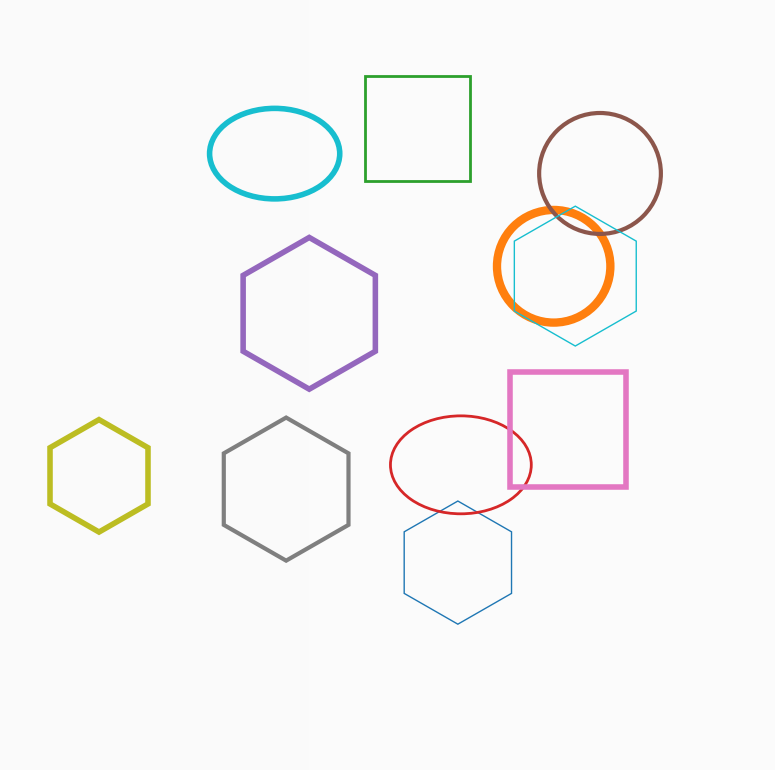[{"shape": "hexagon", "thickness": 0.5, "radius": 0.4, "center": [0.591, 0.269]}, {"shape": "circle", "thickness": 3, "radius": 0.37, "center": [0.714, 0.654]}, {"shape": "square", "thickness": 1, "radius": 0.34, "center": [0.539, 0.833]}, {"shape": "oval", "thickness": 1, "radius": 0.45, "center": [0.595, 0.396]}, {"shape": "hexagon", "thickness": 2, "radius": 0.49, "center": [0.399, 0.593]}, {"shape": "circle", "thickness": 1.5, "radius": 0.39, "center": [0.774, 0.775]}, {"shape": "square", "thickness": 2, "radius": 0.37, "center": [0.733, 0.442]}, {"shape": "hexagon", "thickness": 1.5, "radius": 0.46, "center": [0.369, 0.365]}, {"shape": "hexagon", "thickness": 2, "radius": 0.36, "center": [0.128, 0.382]}, {"shape": "oval", "thickness": 2, "radius": 0.42, "center": [0.354, 0.8]}, {"shape": "hexagon", "thickness": 0.5, "radius": 0.45, "center": [0.742, 0.641]}]